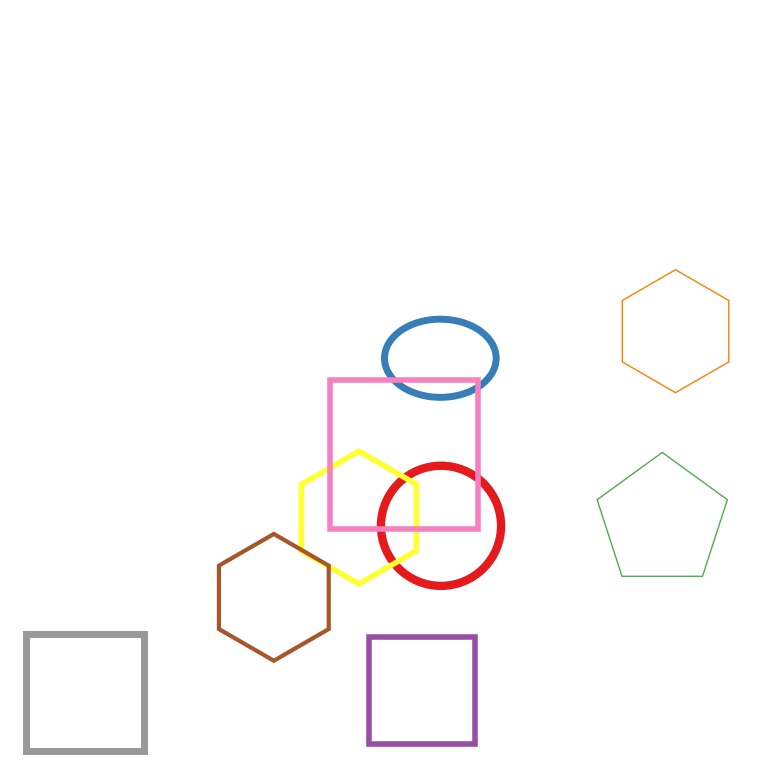[{"shape": "circle", "thickness": 3, "radius": 0.39, "center": [0.573, 0.317]}, {"shape": "oval", "thickness": 2.5, "radius": 0.36, "center": [0.572, 0.535]}, {"shape": "pentagon", "thickness": 0.5, "radius": 0.44, "center": [0.86, 0.324]}, {"shape": "square", "thickness": 2, "radius": 0.34, "center": [0.549, 0.103]}, {"shape": "hexagon", "thickness": 0.5, "radius": 0.4, "center": [0.877, 0.57]}, {"shape": "hexagon", "thickness": 2, "radius": 0.43, "center": [0.466, 0.328]}, {"shape": "hexagon", "thickness": 1.5, "radius": 0.41, "center": [0.356, 0.224]}, {"shape": "square", "thickness": 2, "radius": 0.48, "center": [0.525, 0.41]}, {"shape": "square", "thickness": 2.5, "radius": 0.38, "center": [0.11, 0.1]}]